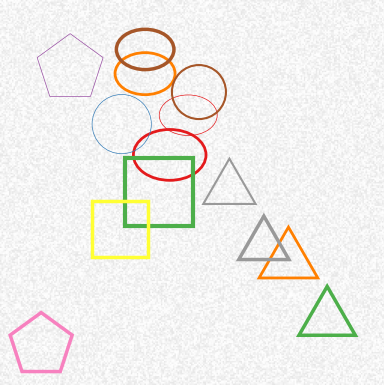[{"shape": "oval", "thickness": 2, "radius": 0.47, "center": [0.441, 0.598]}, {"shape": "oval", "thickness": 0.5, "radius": 0.38, "center": [0.489, 0.701]}, {"shape": "circle", "thickness": 0.5, "radius": 0.38, "center": [0.316, 0.678]}, {"shape": "square", "thickness": 3, "radius": 0.45, "center": [0.413, 0.501]}, {"shape": "triangle", "thickness": 2.5, "radius": 0.42, "center": [0.85, 0.171]}, {"shape": "pentagon", "thickness": 0.5, "radius": 0.45, "center": [0.182, 0.823]}, {"shape": "oval", "thickness": 2, "radius": 0.39, "center": [0.377, 0.809]}, {"shape": "triangle", "thickness": 2, "radius": 0.44, "center": [0.749, 0.322]}, {"shape": "square", "thickness": 2.5, "radius": 0.37, "center": [0.312, 0.405]}, {"shape": "oval", "thickness": 2.5, "radius": 0.37, "center": [0.377, 0.872]}, {"shape": "circle", "thickness": 1.5, "radius": 0.35, "center": [0.517, 0.761]}, {"shape": "pentagon", "thickness": 2.5, "radius": 0.42, "center": [0.107, 0.103]}, {"shape": "triangle", "thickness": 1.5, "radius": 0.39, "center": [0.596, 0.509]}, {"shape": "triangle", "thickness": 2.5, "radius": 0.38, "center": [0.685, 0.363]}]